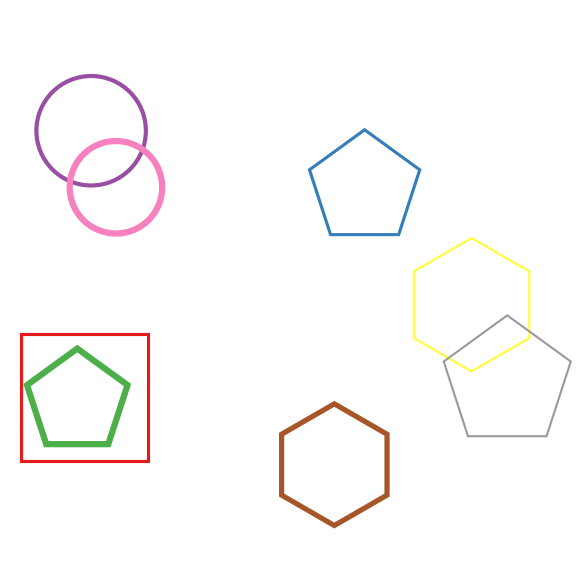[{"shape": "square", "thickness": 1.5, "radius": 0.55, "center": [0.147, 0.311]}, {"shape": "pentagon", "thickness": 1.5, "radius": 0.5, "center": [0.631, 0.674]}, {"shape": "pentagon", "thickness": 3, "radius": 0.46, "center": [0.134, 0.304]}, {"shape": "circle", "thickness": 2, "radius": 0.47, "center": [0.158, 0.773]}, {"shape": "hexagon", "thickness": 1, "radius": 0.58, "center": [0.817, 0.471]}, {"shape": "hexagon", "thickness": 2.5, "radius": 0.53, "center": [0.579, 0.194]}, {"shape": "circle", "thickness": 3, "radius": 0.4, "center": [0.201, 0.675]}, {"shape": "pentagon", "thickness": 1, "radius": 0.58, "center": [0.878, 0.337]}]